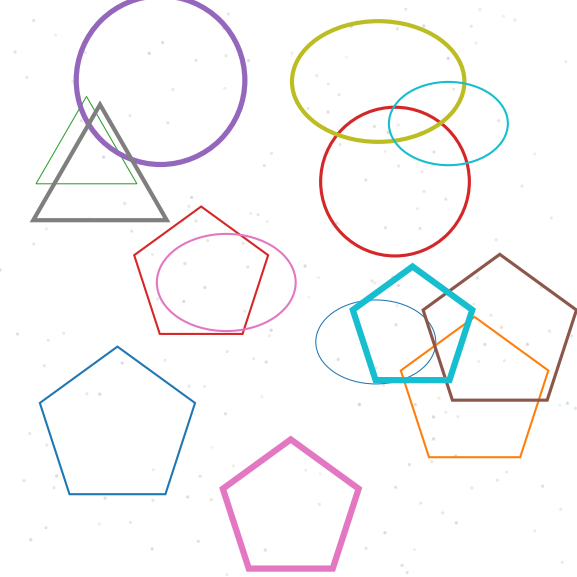[{"shape": "oval", "thickness": 0.5, "radius": 0.52, "center": [0.651, 0.407]}, {"shape": "pentagon", "thickness": 1, "radius": 0.71, "center": [0.203, 0.258]}, {"shape": "pentagon", "thickness": 1, "radius": 0.67, "center": [0.822, 0.316]}, {"shape": "triangle", "thickness": 0.5, "radius": 0.5, "center": [0.15, 0.731]}, {"shape": "circle", "thickness": 1.5, "radius": 0.64, "center": [0.684, 0.685]}, {"shape": "pentagon", "thickness": 1, "radius": 0.61, "center": [0.348, 0.52]}, {"shape": "circle", "thickness": 2.5, "radius": 0.73, "center": [0.278, 0.86]}, {"shape": "pentagon", "thickness": 1.5, "radius": 0.7, "center": [0.865, 0.419]}, {"shape": "pentagon", "thickness": 3, "radius": 0.62, "center": [0.503, 0.115]}, {"shape": "oval", "thickness": 1, "radius": 0.6, "center": [0.392, 0.51]}, {"shape": "triangle", "thickness": 2, "radius": 0.67, "center": [0.173, 0.685]}, {"shape": "oval", "thickness": 2, "radius": 0.75, "center": [0.655, 0.858]}, {"shape": "pentagon", "thickness": 3, "radius": 0.54, "center": [0.714, 0.429]}, {"shape": "oval", "thickness": 1, "radius": 0.51, "center": [0.776, 0.785]}]